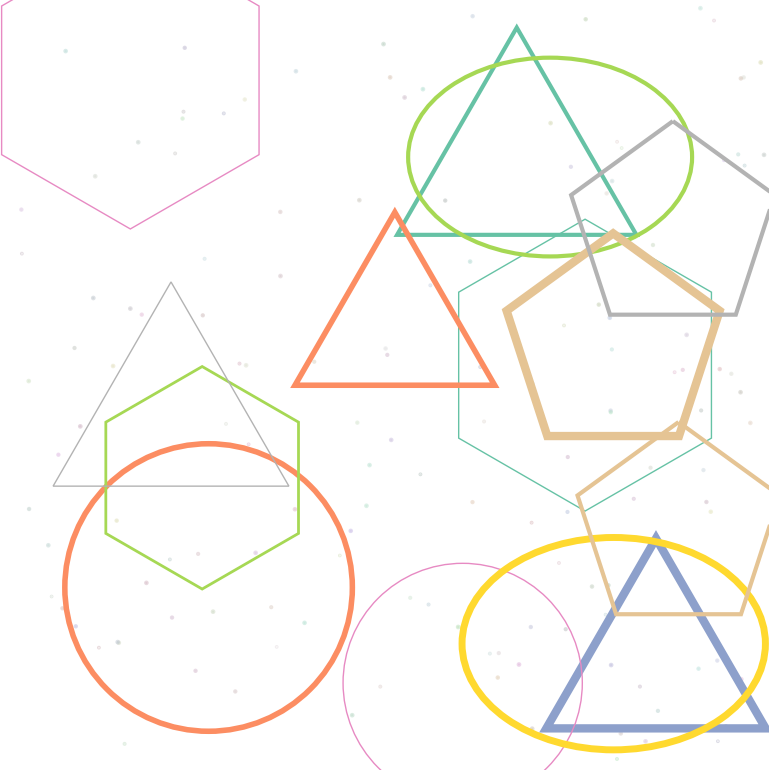[{"shape": "triangle", "thickness": 1.5, "radius": 0.9, "center": [0.671, 0.785]}, {"shape": "hexagon", "thickness": 0.5, "radius": 0.95, "center": [0.76, 0.526]}, {"shape": "triangle", "thickness": 2, "radius": 0.75, "center": [0.513, 0.575]}, {"shape": "circle", "thickness": 2, "radius": 0.93, "center": [0.271, 0.237]}, {"shape": "triangle", "thickness": 3, "radius": 0.82, "center": [0.852, 0.136]}, {"shape": "circle", "thickness": 0.5, "radius": 0.78, "center": [0.601, 0.113]}, {"shape": "hexagon", "thickness": 0.5, "radius": 0.97, "center": [0.169, 0.896]}, {"shape": "hexagon", "thickness": 1, "radius": 0.72, "center": [0.263, 0.38]}, {"shape": "oval", "thickness": 1.5, "radius": 0.92, "center": [0.714, 0.796]}, {"shape": "oval", "thickness": 2.5, "radius": 0.98, "center": [0.797, 0.164]}, {"shape": "pentagon", "thickness": 3, "radius": 0.73, "center": [0.796, 0.551]}, {"shape": "pentagon", "thickness": 1.5, "radius": 0.69, "center": [0.881, 0.314]}, {"shape": "pentagon", "thickness": 1.5, "radius": 0.69, "center": [0.874, 0.704]}, {"shape": "triangle", "thickness": 0.5, "radius": 0.88, "center": [0.222, 0.457]}]